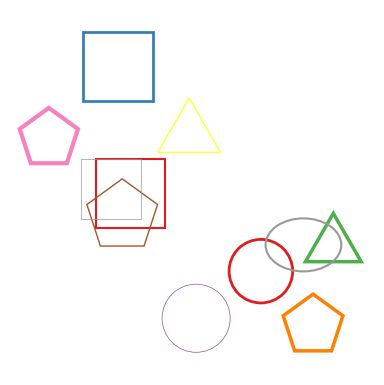[{"shape": "circle", "thickness": 2, "radius": 0.41, "center": [0.678, 0.296]}, {"shape": "square", "thickness": 1.5, "radius": 0.45, "center": [0.339, 0.497]}, {"shape": "square", "thickness": 2, "radius": 0.45, "center": [0.307, 0.827]}, {"shape": "triangle", "thickness": 2.5, "radius": 0.42, "center": [0.866, 0.362]}, {"shape": "circle", "thickness": 0.5, "radius": 0.44, "center": [0.509, 0.173]}, {"shape": "pentagon", "thickness": 2.5, "radius": 0.41, "center": [0.813, 0.155]}, {"shape": "triangle", "thickness": 1, "radius": 0.47, "center": [0.491, 0.651]}, {"shape": "pentagon", "thickness": 1, "radius": 0.48, "center": [0.317, 0.439]}, {"shape": "pentagon", "thickness": 3, "radius": 0.4, "center": [0.127, 0.64]}, {"shape": "square", "thickness": 0.5, "radius": 0.39, "center": [0.288, 0.509]}, {"shape": "oval", "thickness": 1.5, "radius": 0.49, "center": [0.788, 0.364]}]